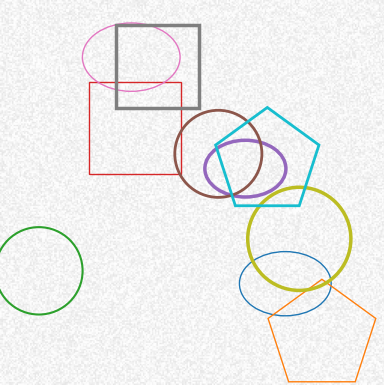[{"shape": "oval", "thickness": 1, "radius": 0.6, "center": [0.741, 0.263]}, {"shape": "pentagon", "thickness": 1, "radius": 0.74, "center": [0.836, 0.127]}, {"shape": "circle", "thickness": 1.5, "radius": 0.57, "center": [0.101, 0.297]}, {"shape": "square", "thickness": 1, "radius": 0.6, "center": [0.351, 0.667]}, {"shape": "oval", "thickness": 2.5, "radius": 0.53, "center": [0.637, 0.562]}, {"shape": "circle", "thickness": 2, "radius": 0.57, "center": [0.567, 0.6]}, {"shape": "oval", "thickness": 1, "radius": 0.63, "center": [0.341, 0.852]}, {"shape": "square", "thickness": 2.5, "radius": 0.54, "center": [0.409, 0.828]}, {"shape": "circle", "thickness": 2.5, "radius": 0.67, "center": [0.777, 0.38]}, {"shape": "pentagon", "thickness": 2, "radius": 0.71, "center": [0.694, 0.58]}]